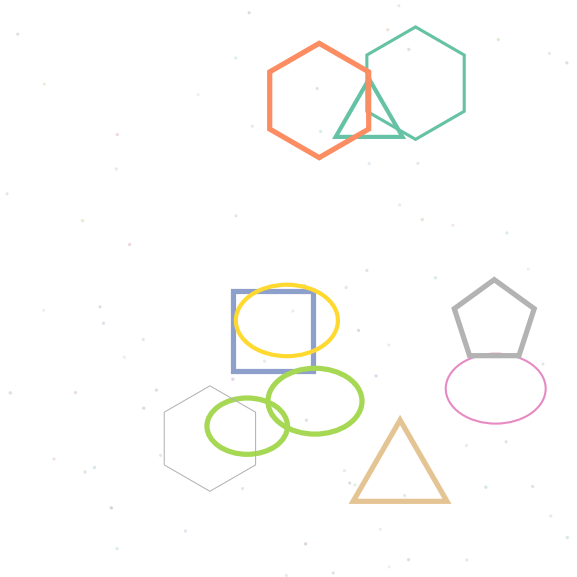[{"shape": "hexagon", "thickness": 1.5, "radius": 0.49, "center": [0.72, 0.855]}, {"shape": "triangle", "thickness": 2, "radius": 0.33, "center": [0.639, 0.796]}, {"shape": "hexagon", "thickness": 2.5, "radius": 0.49, "center": [0.553, 0.825]}, {"shape": "square", "thickness": 2.5, "radius": 0.34, "center": [0.472, 0.426]}, {"shape": "oval", "thickness": 1, "radius": 0.43, "center": [0.858, 0.326]}, {"shape": "oval", "thickness": 2.5, "radius": 0.41, "center": [0.545, 0.304]}, {"shape": "oval", "thickness": 2.5, "radius": 0.35, "center": [0.428, 0.261]}, {"shape": "oval", "thickness": 2, "radius": 0.44, "center": [0.497, 0.444]}, {"shape": "triangle", "thickness": 2.5, "radius": 0.47, "center": [0.693, 0.178]}, {"shape": "hexagon", "thickness": 0.5, "radius": 0.46, "center": [0.363, 0.24]}, {"shape": "pentagon", "thickness": 2.5, "radius": 0.36, "center": [0.856, 0.442]}]